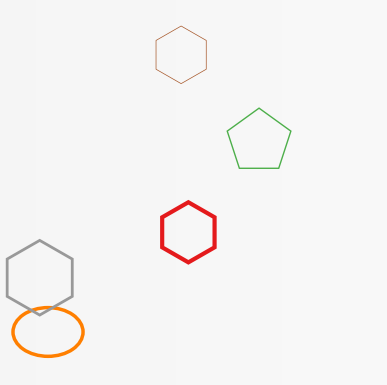[{"shape": "hexagon", "thickness": 3, "radius": 0.39, "center": [0.486, 0.397]}, {"shape": "pentagon", "thickness": 1, "radius": 0.43, "center": [0.669, 0.633]}, {"shape": "oval", "thickness": 2.5, "radius": 0.45, "center": [0.124, 0.138]}, {"shape": "hexagon", "thickness": 0.5, "radius": 0.37, "center": [0.467, 0.858]}, {"shape": "hexagon", "thickness": 2, "radius": 0.48, "center": [0.102, 0.279]}]